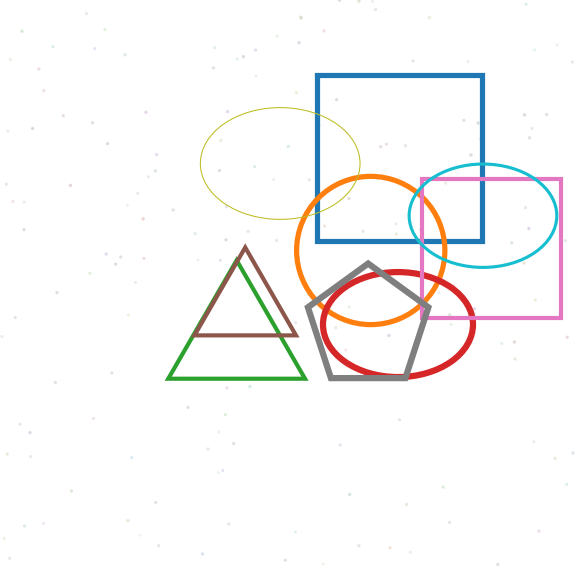[{"shape": "square", "thickness": 2.5, "radius": 0.72, "center": [0.692, 0.725]}, {"shape": "circle", "thickness": 2.5, "radius": 0.64, "center": [0.642, 0.565]}, {"shape": "triangle", "thickness": 2, "radius": 0.68, "center": [0.41, 0.412]}, {"shape": "oval", "thickness": 3, "radius": 0.65, "center": [0.689, 0.437]}, {"shape": "triangle", "thickness": 2, "radius": 0.51, "center": [0.425, 0.469]}, {"shape": "square", "thickness": 2, "radius": 0.6, "center": [0.851, 0.569]}, {"shape": "pentagon", "thickness": 3, "radius": 0.55, "center": [0.637, 0.433]}, {"shape": "oval", "thickness": 0.5, "radius": 0.69, "center": [0.485, 0.716]}, {"shape": "oval", "thickness": 1.5, "radius": 0.64, "center": [0.836, 0.626]}]